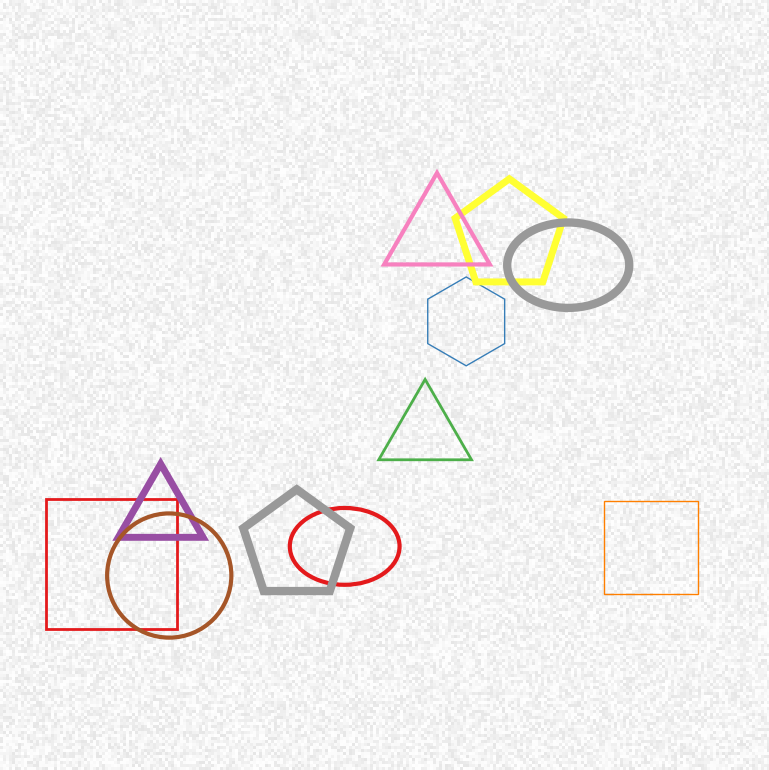[{"shape": "square", "thickness": 1, "radius": 0.42, "center": [0.145, 0.268]}, {"shape": "oval", "thickness": 1.5, "radius": 0.36, "center": [0.448, 0.29]}, {"shape": "hexagon", "thickness": 0.5, "radius": 0.29, "center": [0.605, 0.583]}, {"shape": "triangle", "thickness": 1, "radius": 0.35, "center": [0.552, 0.438]}, {"shape": "triangle", "thickness": 2.5, "radius": 0.32, "center": [0.209, 0.334]}, {"shape": "square", "thickness": 0.5, "radius": 0.3, "center": [0.845, 0.289]}, {"shape": "pentagon", "thickness": 2.5, "radius": 0.37, "center": [0.661, 0.694]}, {"shape": "circle", "thickness": 1.5, "radius": 0.4, "center": [0.22, 0.253]}, {"shape": "triangle", "thickness": 1.5, "radius": 0.4, "center": [0.568, 0.696]}, {"shape": "oval", "thickness": 3, "radius": 0.4, "center": [0.738, 0.656]}, {"shape": "pentagon", "thickness": 3, "radius": 0.37, "center": [0.385, 0.291]}]